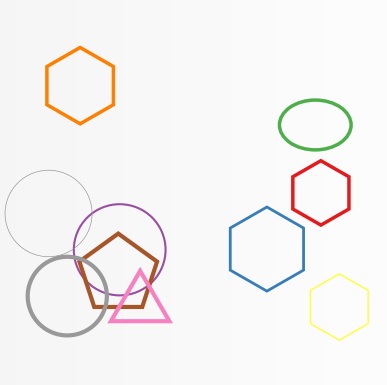[{"shape": "hexagon", "thickness": 2.5, "radius": 0.42, "center": [0.828, 0.499]}, {"shape": "hexagon", "thickness": 2, "radius": 0.55, "center": [0.689, 0.353]}, {"shape": "oval", "thickness": 2.5, "radius": 0.46, "center": [0.814, 0.675]}, {"shape": "circle", "thickness": 1.5, "radius": 0.59, "center": [0.309, 0.351]}, {"shape": "hexagon", "thickness": 2.5, "radius": 0.5, "center": [0.207, 0.778]}, {"shape": "hexagon", "thickness": 1, "radius": 0.43, "center": [0.876, 0.203]}, {"shape": "pentagon", "thickness": 3, "radius": 0.53, "center": [0.305, 0.288]}, {"shape": "triangle", "thickness": 3, "radius": 0.44, "center": [0.362, 0.209]}, {"shape": "circle", "thickness": 0.5, "radius": 0.56, "center": [0.125, 0.446]}, {"shape": "circle", "thickness": 3, "radius": 0.51, "center": [0.174, 0.231]}]